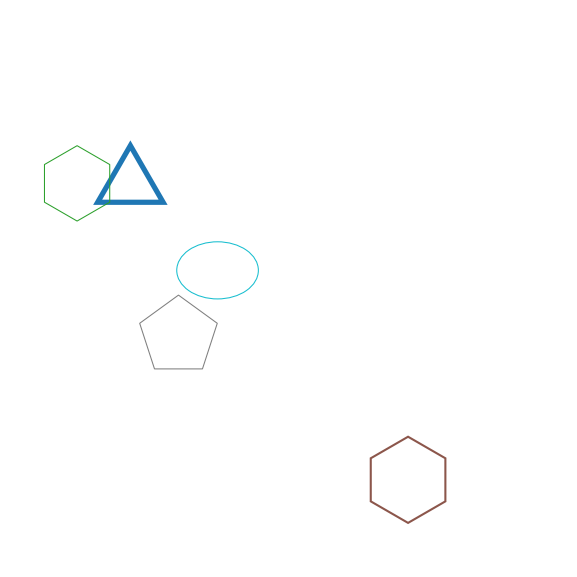[{"shape": "triangle", "thickness": 2.5, "radius": 0.33, "center": [0.226, 0.682]}, {"shape": "hexagon", "thickness": 0.5, "radius": 0.33, "center": [0.134, 0.682]}, {"shape": "hexagon", "thickness": 1, "radius": 0.37, "center": [0.707, 0.168]}, {"shape": "pentagon", "thickness": 0.5, "radius": 0.35, "center": [0.309, 0.417]}, {"shape": "oval", "thickness": 0.5, "radius": 0.35, "center": [0.377, 0.531]}]